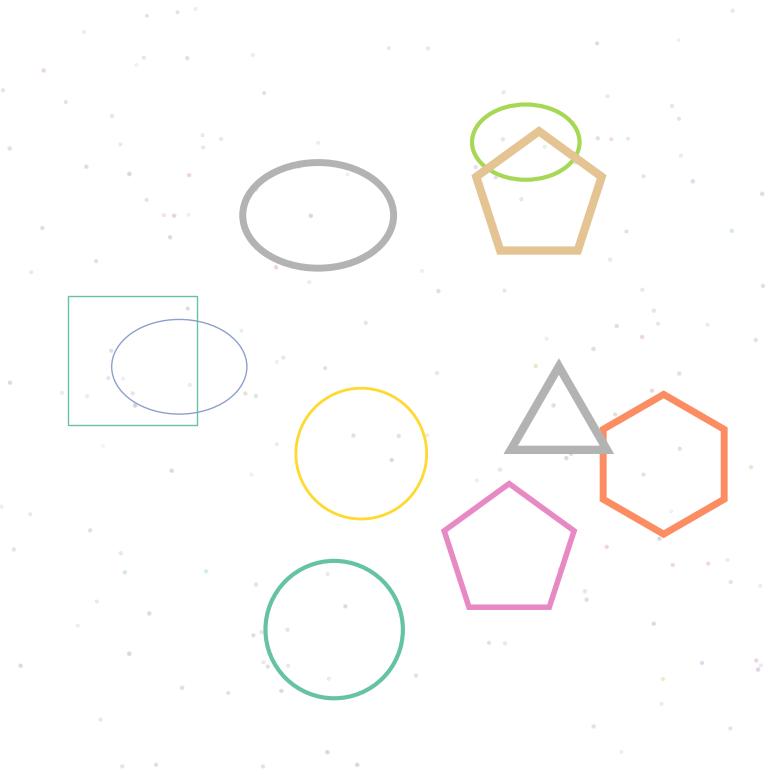[{"shape": "circle", "thickness": 1.5, "radius": 0.45, "center": [0.434, 0.182]}, {"shape": "square", "thickness": 0.5, "radius": 0.42, "center": [0.173, 0.532]}, {"shape": "hexagon", "thickness": 2.5, "radius": 0.45, "center": [0.862, 0.397]}, {"shape": "oval", "thickness": 0.5, "radius": 0.44, "center": [0.233, 0.524]}, {"shape": "pentagon", "thickness": 2, "radius": 0.44, "center": [0.661, 0.283]}, {"shape": "oval", "thickness": 1.5, "radius": 0.35, "center": [0.683, 0.815]}, {"shape": "circle", "thickness": 1, "radius": 0.42, "center": [0.469, 0.411]}, {"shape": "pentagon", "thickness": 3, "radius": 0.43, "center": [0.7, 0.744]}, {"shape": "oval", "thickness": 2.5, "radius": 0.49, "center": [0.413, 0.72]}, {"shape": "triangle", "thickness": 3, "radius": 0.36, "center": [0.726, 0.452]}]